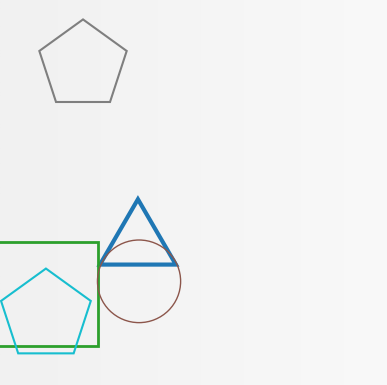[{"shape": "triangle", "thickness": 3, "radius": 0.57, "center": [0.356, 0.369]}, {"shape": "square", "thickness": 2, "radius": 0.67, "center": [0.119, 0.235]}, {"shape": "circle", "thickness": 1, "radius": 0.54, "center": [0.359, 0.269]}, {"shape": "pentagon", "thickness": 1.5, "radius": 0.59, "center": [0.214, 0.831]}, {"shape": "pentagon", "thickness": 1.5, "radius": 0.61, "center": [0.118, 0.181]}]